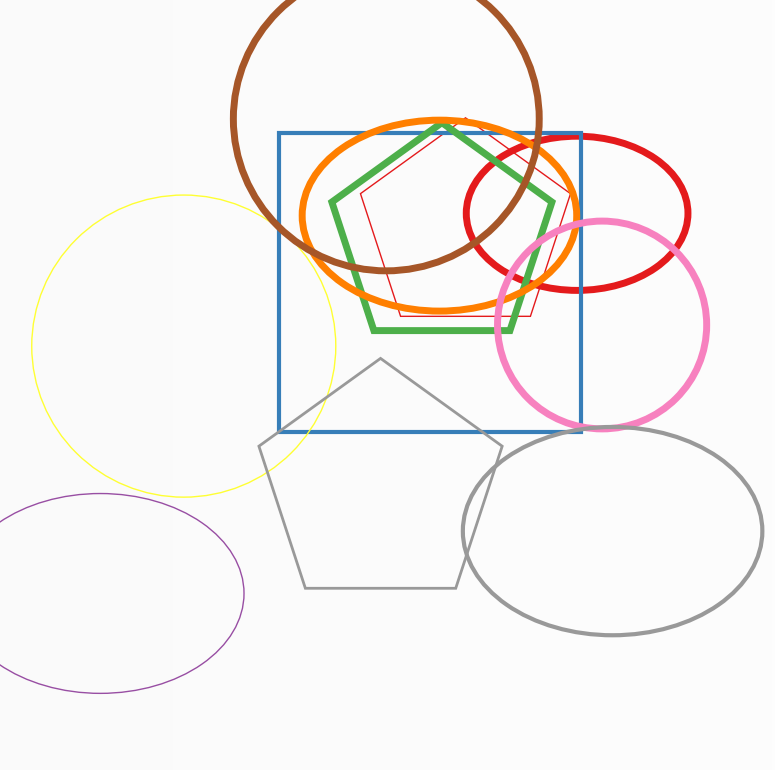[{"shape": "oval", "thickness": 2.5, "radius": 0.72, "center": [0.745, 0.723]}, {"shape": "pentagon", "thickness": 0.5, "radius": 0.71, "center": [0.601, 0.704]}, {"shape": "square", "thickness": 1.5, "radius": 0.97, "center": [0.555, 0.633]}, {"shape": "pentagon", "thickness": 2.5, "radius": 0.75, "center": [0.57, 0.691]}, {"shape": "oval", "thickness": 0.5, "radius": 0.93, "center": [0.129, 0.229]}, {"shape": "oval", "thickness": 2.5, "radius": 0.89, "center": [0.567, 0.72]}, {"shape": "circle", "thickness": 0.5, "radius": 0.98, "center": [0.237, 0.551]}, {"shape": "circle", "thickness": 2.5, "radius": 0.99, "center": [0.498, 0.846]}, {"shape": "circle", "thickness": 2.5, "radius": 0.67, "center": [0.777, 0.578]}, {"shape": "oval", "thickness": 1.5, "radius": 0.97, "center": [0.79, 0.31]}, {"shape": "pentagon", "thickness": 1, "radius": 0.83, "center": [0.491, 0.37]}]